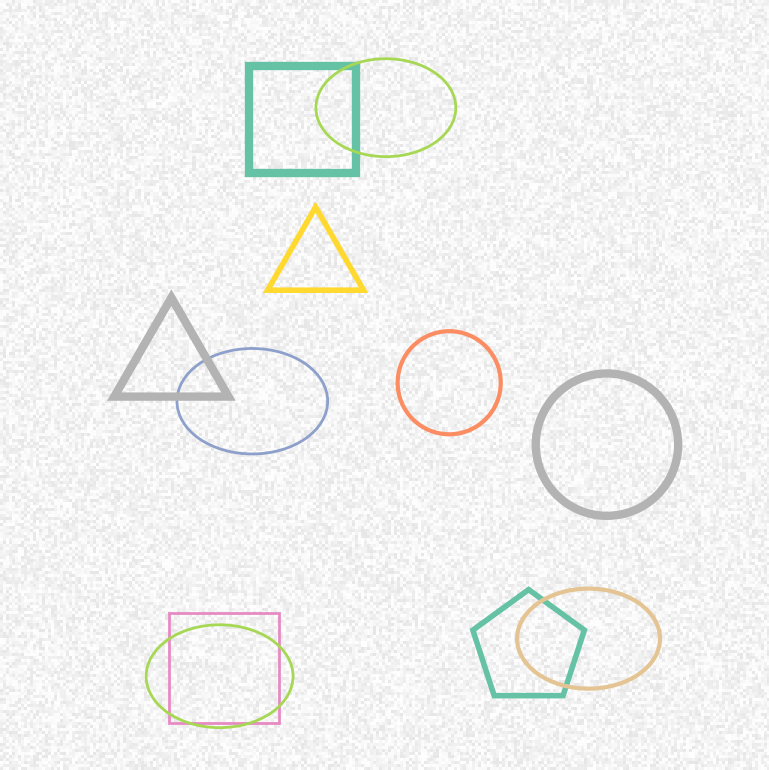[{"shape": "pentagon", "thickness": 2, "radius": 0.38, "center": [0.687, 0.158]}, {"shape": "square", "thickness": 3, "radius": 0.35, "center": [0.393, 0.845]}, {"shape": "circle", "thickness": 1.5, "radius": 0.33, "center": [0.583, 0.503]}, {"shape": "oval", "thickness": 1, "radius": 0.49, "center": [0.328, 0.479]}, {"shape": "square", "thickness": 1, "radius": 0.36, "center": [0.291, 0.133]}, {"shape": "oval", "thickness": 1, "radius": 0.48, "center": [0.285, 0.122]}, {"shape": "oval", "thickness": 1, "radius": 0.45, "center": [0.501, 0.86]}, {"shape": "triangle", "thickness": 2, "radius": 0.36, "center": [0.41, 0.659]}, {"shape": "oval", "thickness": 1.5, "radius": 0.46, "center": [0.764, 0.171]}, {"shape": "circle", "thickness": 3, "radius": 0.46, "center": [0.788, 0.423]}, {"shape": "triangle", "thickness": 3, "radius": 0.43, "center": [0.223, 0.528]}]